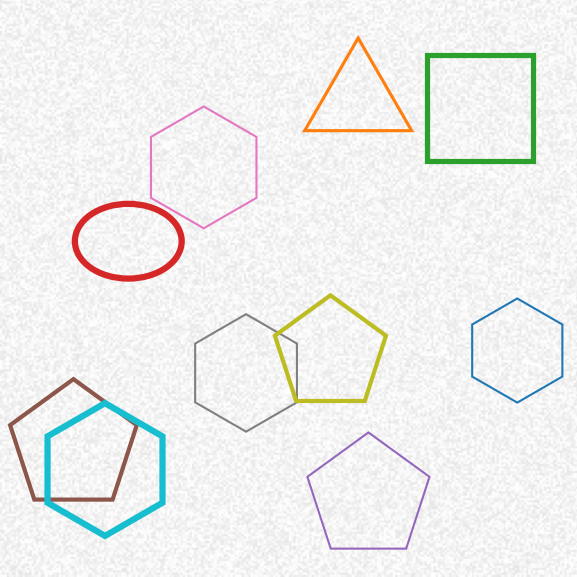[{"shape": "hexagon", "thickness": 1, "radius": 0.45, "center": [0.896, 0.392]}, {"shape": "triangle", "thickness": 1.5, "radius": 0.53, "center": [0.62, 0.826]}, {"shape": "square", "thickness": 2.5, "radius": 0.46, "center": [0.831, 0.812]}, {"shape": "oval", "thickness": 3, "radius": 0.46, "center": [0.222, 0.581]}, {"shape": "pentagon", "thickness": 1, "radius": 0.56, "center": [0.638, 0.139]}, {"shape": "pentagon", "thickness": 2, "radius": 0.58, "center": [0.127, 0.227]}, {"shape": "hexagon", "thickness": 1, "radius": 0.53, "center": [0.353, 0.709]}, {"shape": "hexagon", "thickness": 1, "radius": 0.51, "center": [0.426, 0.353]}, {"shape": "pentagon", "thickness": 2, "radius": 0.51, "center": [0.572, 0.387]}, {"shape": "hexagon", "thickness": 3, "radius": 0.57, "center": [0.182, 0.186]}]